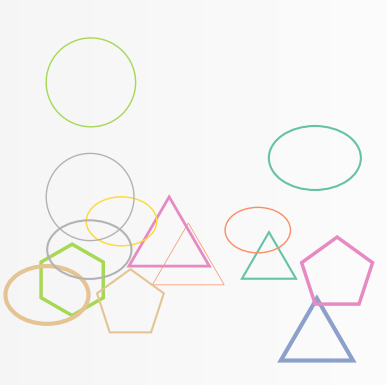[{"shape": "oval", "thickness": 1.5, "radius": 0.59, "center": [0.813, 0.59]}, {"shape": "triangle", "thickness": 1.5, "radius": 0.4, "center": [0.694, 0.316]}, {"shape": "oval", "thickness": 1, "radius": 0.42, "center": [0.665, 0.402]}, {"shape": "triangle", "thickness": 0.5, "radius": 0.53, "center": [0.486, 0.314]}, {"shape": "triangle", "thickness": 3, "radius": 0.54, "center": [0.818, 0.117]}, {"shape": "triangle", "thickness": 2, "radius": 0.6, "center": [0.437, 0.369]}, {"shape": "pentagon", "thickness": 2.5, "radius": 0.48, "center": [0.87, 0.288]}, {"shape": "circle", "thickness": 1, "radius": 0.58, "center": [0.235, 0.786]}, {"shape": "hexagon", "thickness": 2.5, "radius": 0.46, "center": [0.186, 0.273]}, {"shape": "oval", "thickness": 1, "radius": 0.45, "center": [0.314, 0.425]}, {"shape": "oval", "thickness": 3, "radius": 0.54, "center": [0.121, 0.234]}, {"shape": "pentagon", "thickness": 1.5, "radius": 0.45, "center": [0.337, 0.21]}, {"shape": "oval", "thickness": 1.5, "radius": 0.54, "center": [0.23, 0.352]}, {"shape": "circle", "thickness": 1, "radius": 0.57, "center": [0.233, 0.488]}]